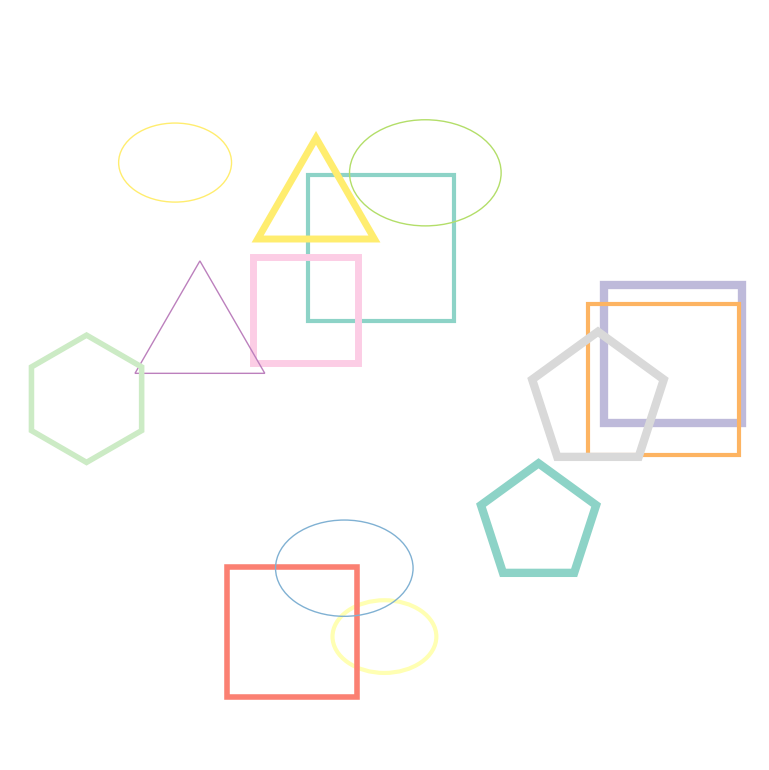[{"shape": "pentagon", "thickness": 3, "radius": 0.39, "center": [0.699, 0.32]}, {"shape": "square", "thickness": 1.5, "radius": 0.47, "center": [0.495, 0.678]}, {"shape": "oval", "thickness": 1.5, "radius": 0.34, "center": [0.499, 0.173]}, {"shape": "square", "thickness": 3, "radius": 0.45, "center": [0.874, 0.54]}, {"shape": "square", "thickness": 2, "radius": 0.42, "center": [0.379, 0.18]}, {"shape": "oval", "thickness": 0.5, "radius": 0.45, "center": [0.447, 0.262]}, {"shape": "square", "thickness": 1.5, "radius": 0.49, "center": [0.862, 0.507]}, {"shape": "oval", "thickness": 0.5, "radius": 0.49, "center": [0.552, 0.776]}, {"shape": "square", "thickness": 2.5, "radius": 0.34, "center": [0.396, 0.597]}, {"shape": "pentagon", "thickness": 3, "radius": 0.45, "center": [0.777, 0.479]}, {"shape": "triangle", "thickness": 0.5, "radius": 0.49, "center": [0.26, 0.564]}, {"shape": "hexagon", "thickness": 2, "radius": 0.41, "center": [0.112, 0.482]}, {"shape": "triangle", "thickness": 2.5, "radius": 0.44, "center": [0.41, 0.733]}, {"shape": "oval", "thickness": 0.5, "radius": 0.37, "center": [0.227, 0.789]}]